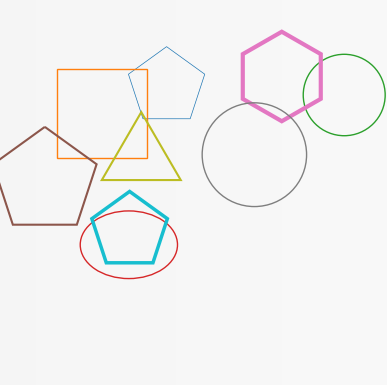[{"shape": "pentagon", "thickness": 0.5, "radius": 0.52, "center": [0.43, 0.775]}, {"shape": "square", "thickness": 1, "radius": 0.58, "center": [0.263, 0.705]}, {"shape": "circle", "thickness": 1, "radius": 0.53, "center": [0.888, 0.753]}, {"shape": "oval", "thickness": 1, "radius": 0.63, "center": [0.333, 0.364]}, {"shape": "pentagon", "thickness": 1.5, "radius": 0.7, "center": [0.116, 0.53]}, {"shape": "hexagon", "thickness": 3, "radius": 0.58, "center": [0.727, 0.801]}, {"shape": "circle", "thickness": 1, "radius": 0.67, "center": [0.656, 0.598]}, {"shape": "triangle", "thickness": 1.5, "radius": 0.59, "center": [0.365, 0.591]}, {"shape": "pentagon", "thickness": 2.5, "radius": 0.51, "center": [0.334, 0.4]}]